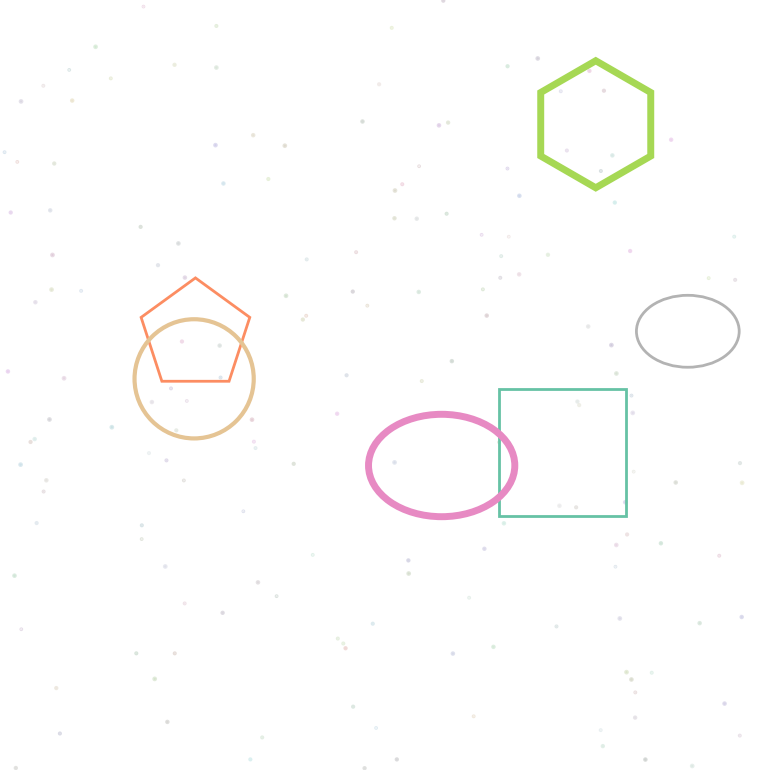[{"shape": "square", "thickness": 1, "radius": 0.41, "center": [0.731, 0.412]}, {"shape": "pentagon", "thickness": 1, "radius": 0.37, "center": [0.254, 0.565]}, {"shape": "oval", "thickness": 2.5, "radius": 0.47, "center": [0.574, 0.395]}, {"shape": "hexagon", "thickness": 2.5, "radius": 0.41, "center": [0.774, 0.839]}, {"shape": "circle", "thickness": 1.5, "radius": 0.39, "center": [0.252, 0.508]}, {"shape": "oval", "thickness": 1, "radius": 0.33, "center": [0.893, 0.57]}]